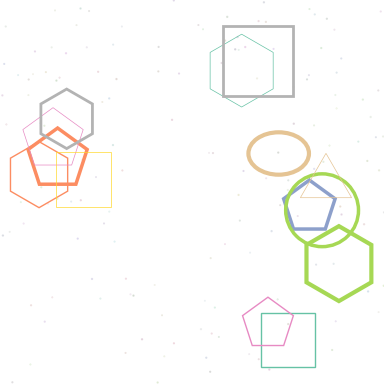[{"shape": "square", "thickness": 1, "radius": 0.36, "center": [0.748, 0.117]}, {"shape": "hexagon", "thickness": 0.5, "radius": 0.47, "center": [0.628, 0.817]}, {"shape": "pentagon", "thickness": 2.5, "radius": 0.4, "center": [0.15, 0.587]}, {"shape": "hexagon", "thickness": 1, "radius": 0.43, "center": [0.101, 0.546]}, {"shape": "pentagon", "thickness": 2.5, "radius": 0.35, "center": [0.804, 0.462]}, {"shape": "pentagon", "thickness": 1, "radius": 0.35, "center": [0.696, 0.159]}, {"shape": "pentagon", "thickness": 0.5, "radius": 0.41, "center": [0.138, 0.638]}, {"shape": "hexagon", "thickness": 3, "radius": 0.49, "center": [0.88, 0.315]}, {"shape": "circle", "thickness": 2.5, "radius": 0.47, "center": [0.837, 0.454]}, {"shape": "square", "thickness": 0.5, "radius": 0.36, "center": [0.216, 0.533]}, {"shape": "triangle", "thickness": 0.5, "radius": 0.38, "center": [0.847, 0.525]}, {"shape": "oval", "thickness": 3, "radius": 0.39, "center": [0.724, 0.601]}, {"shape": "hexagon", "thickness": 2, "radius": 0.39, "center": [0.173, 0.691]}, {"shape": "square", "thickness": 2, "radius": 0.45, "center": [0.671, 0.842]}]